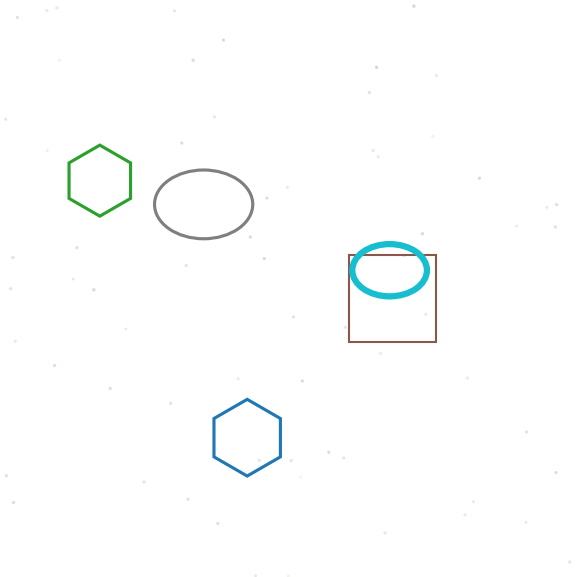[{"shape": "hexagon", "thickness": 1.5, "radius": 0.33, "center": [0.428, 0.241]}, {"shape": "hexagon", "thickness": 1.5, "radius": 0.31, "center": [0.173, 0.686]}, {"shape": "square", "thickness": 1, "radius": 0.38, "center": [0.679, 0.482]}, {"shape": "oval", "thickness": 1.5, "radius": 0.43, "center": [0.353, 0.645]}, {"shape": "oval", "thickness": 3, "radius": 0.32, "center": [0.675, 0.531]}]